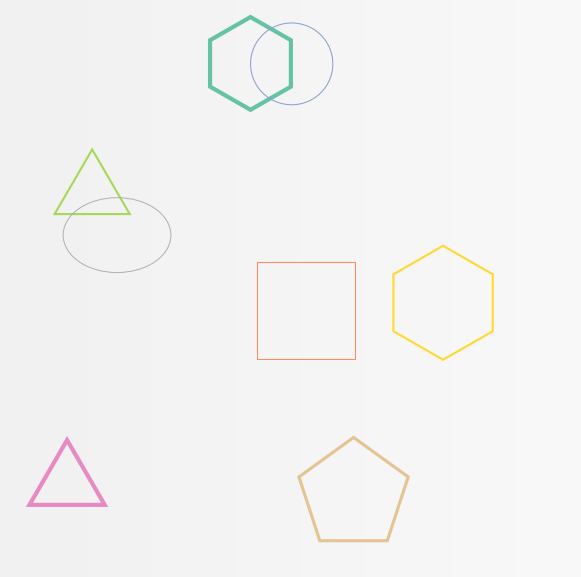[{"shape": "hexagon", "thickness": 2, "radius": 0.4, "center": [0.431, 0.889]}, {"shape": "square", "thickness": 0.5, "radius": 0.42, "center": [0.526, 0.461]}, {"shape": "circle", "thickness": 0.5, "radius": 0.35, "center": [0.502, 0.889]}, {"shape": "triangle", "thickness": 2, "radius": 0.37, "center": [0.115, 0.162]}, {"shape": "triangle", "thickness": 1, "radius": 0.37, "center": [0.159, 0.666]}, {"shape": "hexagon", "thickness": 1, "radius": 0.49, "center": [0.762, 0.475]}, {"shape": "pentagon", "thickness": 1.5, "radius": 0.49, "center": [0.608, 0.143]}, {"shape": "oval", "thickness": 0.5, "radius": 0.46, "center": [0.201, 0.592]}]